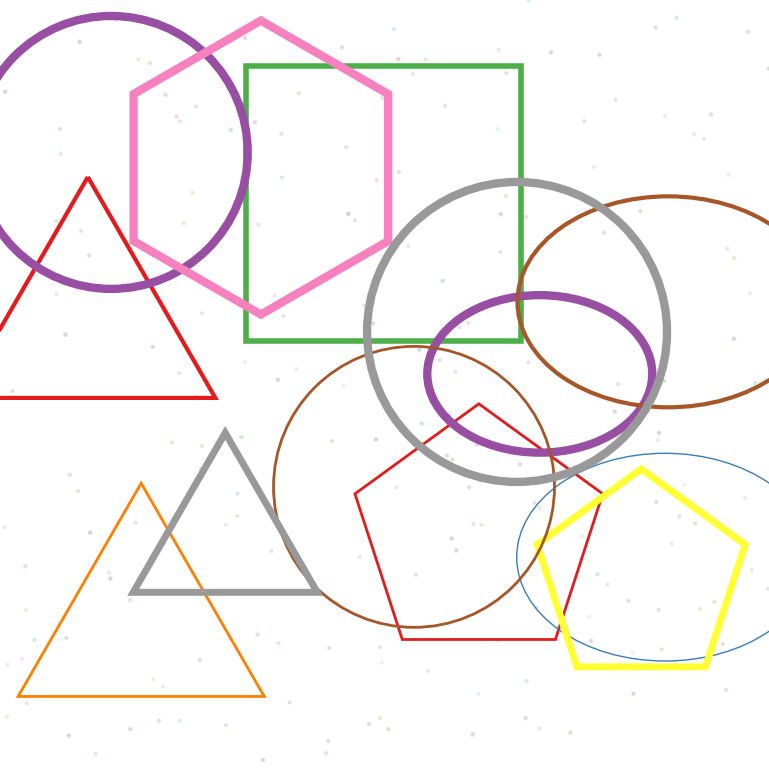[{"shape": "triangle", "thickness": 1.5, "radius": 0.96, "center": [0.114, 0.579]}, {"shape": "pentagon", "thickness": 1, "radius": 0.85, "center": [0.622, 0.306]}, {"shape": "oval", "thickness": 0.5, "radius": 0.96, "center": [0.864, 0.276]}, {"shape": "square", "thickness": 2, "radius": 0.89, "center": [0.498, 0.735]}, {"shape": "circle", "thickness": 3, "radius": 0.89, "center": [0.144, 0.802]}, {"shape": "oval", "thickness": 3, "radius": 0.73, "center": [0.701, 0.514]}, {"shape": "triangle", "thickness": 1, "radius": 0.92, "center": [0.183, 0.188]}, {"shape": "pentagon", "thickness": 2.5, "radius": 0.71, "center": [0.833, 0.249]}, {"shape": "oval", "thickness": 1.5, "radius": 0.98, "center": [0.868, 0.608]}, {"shape": "circle", "thickness": 1, "radius": 0.91, "center": [0.538, 0.368]}, {"shape": "hexagon", "thickness": 3, "radius": 0.95, "center": [0.339, 0.782]}, {"shape": "circle", "thickness": 3, "radius": 0.97, "center": [0.671, 0.569]}, {"shape": "triangle", "thickness": 2.5, "radius": 0.69, "center": [0.293, 0.3]}]